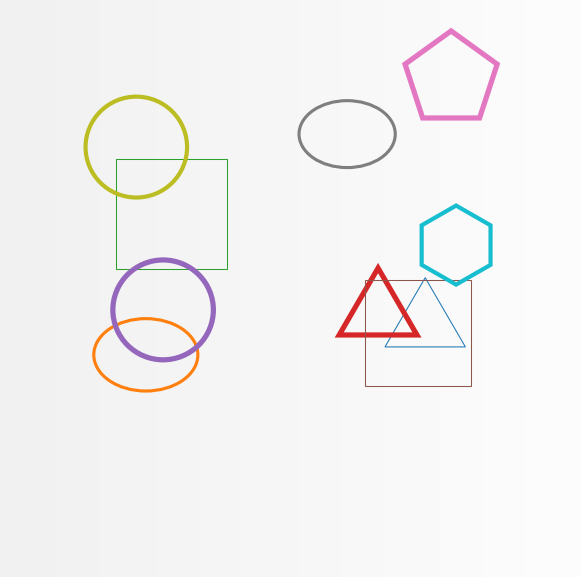[{"shape": "triangle", "thickness": 0.5, "radius": 0.4, "center": [0.731, 0.438]}, {"shape": "oval", "thickness": 1.5, "radius": 0.45, "center": [0.251, 0.385]}, {"shape": "square", "thickness": 0.5, "radius": 0.48, "center": [0.295, 0.629]}, {"shape": "triangle", "thickness": 2.5, "radius": 0.39, "center": [0.65, 0.458]}, {"shape": "circle", "thickness": 2.5, "radius": 0.43, "center": [0.281, 0.463]}, {"shape": "square", "thickness": 0.5, "radius": 0.46, "center": [0.72, 0.422]}, {"shape": "pentagon", "thickness": 2.5, "radius": 0.42, "center": [0.776, 0.862]}, {"shape": "oval", "thickness": 1.5, "radius": 0.41, "center": [0.597, 0.767]}, {"shape": "circle", "thickness": 2, "radius": 0.44, "center": [0.235, 0.744]}, {"shape": "hexagon", "thickness": 2, "radius": 0.34, "center": [0.785, 0.575]}]